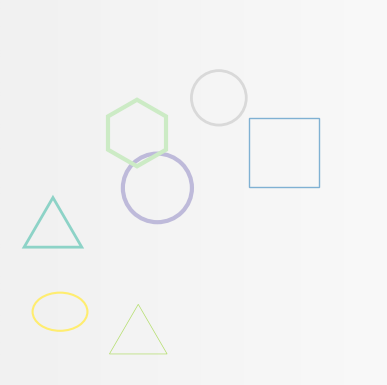[{"shape": "triangle", "thickness": 2, "radius": 0.43, "center": [0.137, 0.401]}, {"shape": "circle", "thickness": 3, "radius": 0.45, "center": [0.406, 0.512]}, {"shape": "square", "thickness": 1, "radius": 0.45, "center": [0.732, 0.604]}, {"shape": "triangle", "thickness": 0.5, "radius": 0.43, "center": [0.357, 0.124]}, {"shape": "circle", "thickness": 2, "radius": 0.35, "center": [0.565, 0.746]}, {"shape": "hexagon", "thickness": 3, "radius": 0.43, "center": [0.354, 0.654]}, {"shape": "oval", "thickness": 1.5, "radius": 0.35, "center": [0.155, 0.19]}]